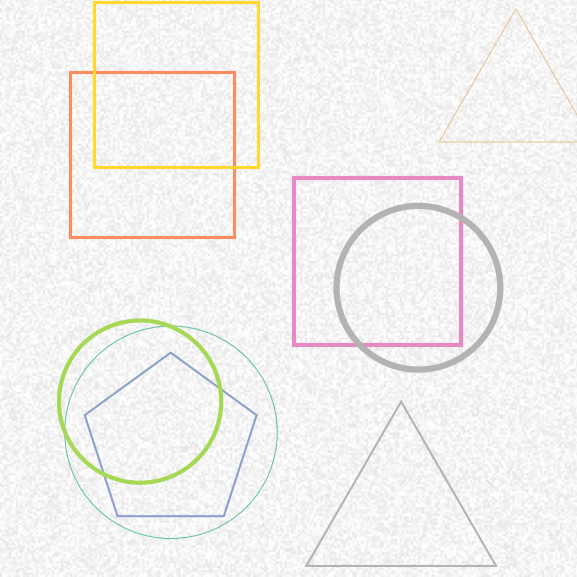[{"shape": "circle", "thickness": 0.5, "radius": 0.92, "center": [0.296, 0.251]}, {"shape": "square", "thickness": 1.5, "radius": 0.71, "center": [0.264, 0.731]}, {"shape": "pentagon", "thickness": 1, "radius": 0.78, "center": [0.296, 0.232]}, {"shape": "square", "thickness": 2, "radius": 0.72, "center": [0.653, 0.546]}, {"shape": "circle", "thickness": 2, "radius": 0.7, "center": [0.243, 0.304]}, {"shape": "square", "thickness": 1.5, "radius": 0.71, "center": [0.304, 0.853]}, {"shape": "triangle", "thickness": 0.5, "radius": 0.77, "center": [0.893, 0.83]}, {"shape": "circle", "thickness": 3, "radius": 0.71, "center": [0.725, 0.501]}, {"shape": "triangle", "thickness": 1, "radius": 0.95, "center": [0.695, 0.114]}]